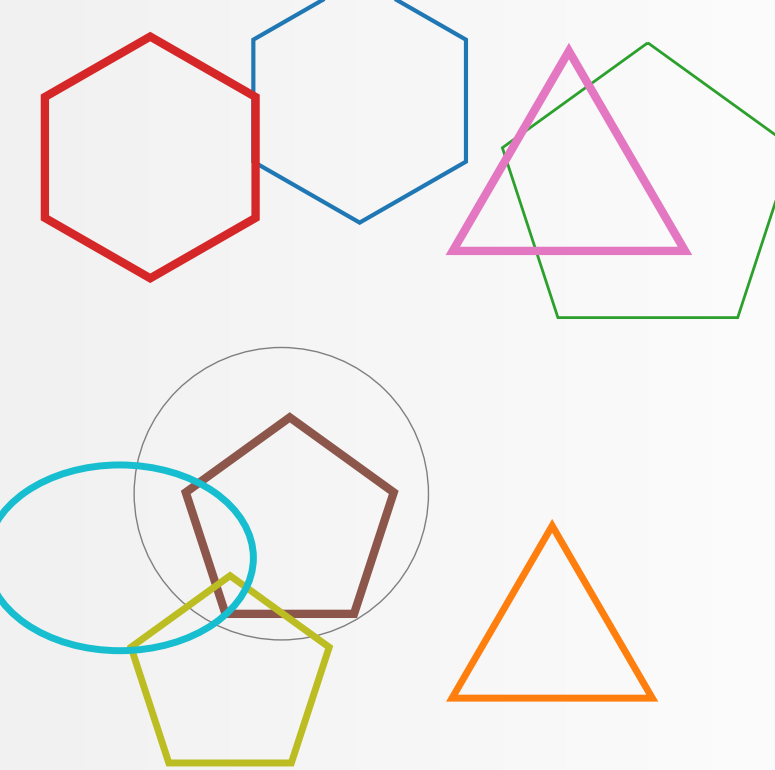[{"shape": "hexagon", "thickness": 1.5, "radius": 0.79, "center": [0.464, 0.869]}, {"shape": "triangle", "thickness": 2.5, "radius": 0.75, "center": [0.712, 0.168]}, {"shape": "pentagon", "thickness": 1, "radius": 0.99, "center": [0.836, 0.747]}, {"shape": "hexagon", "thickness": 3, "radius": 0.78, "center": [0.194, 0.796]}, {"shape": "pentagon", "thickness": 3, "radius": 0.71, "center": [0.374, 0.317]}, {"shape": "triangle", "thickness": 3, "radius": 0.86, "center": [0.734, 0.761]}, {"shape": "circle", "thickness": 0.5, "radius": 0.95, "center": [0.363, 0.359]}, {"shape": "pentagon", "thickness": 2.5, "radius": 0.67, "center": [0.297, 0.118]}, {"shape": "oval", "thickness": 2.5, "radius": 0.86, "center": [0.155, 0.276]}]